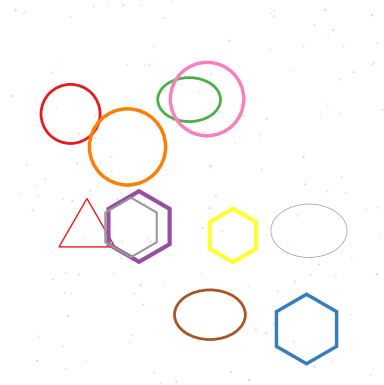[{"shape": "triangle", "thickness": 1, "radius": 0.42, "center": [0.226, 0.401]}, {"shape": "circle", "thickness": 2, "radius": 0.38, "center": [0.183, 0.704]}, {"shape": "hexagon", "thickness": 2.5, "radius": 0.45, "center": [0.796, 0.145]}, {"shape": "oval", "thickness": 2, "radius": 0.41, "center": [0.491, 0.741]}, {"shape": "hexagon", "thickness": 3, "radius": 0.46, "center": [0.361, 0.412]}, {"shape": "circle", "thickness": 2.5, "radius": 0.49, "center": [0.331, 0.618]}, {"shape": "hexagon", "thickness": 3, "radius": 0.35, "center": [0.605, 0.389]}, {"shape": "oval", "thickness": 2, "radius": 0.46, "center": [0.545, 0.183]}, {"shape": "circle", "thickness": 2.5, "radius": 0.48, "center": [0.538, 0.743]}, {"shape": "hexagon", "thickness": 1.5, "radius": 0.39, "center": [0.34, 0.409]}, {"shape": "oval", "thickness": 0.5, "radius": 0.49, "center": [0.803, 0.401]}]